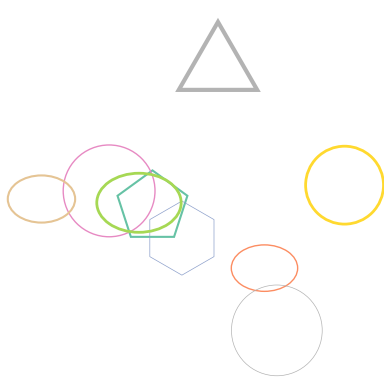[{"shape": "pentagon", "thickness": 1.5, "radius": 0.48, "center": [0.396, 0.462]}, {"shape": "oval", "thickness": 1, "radius": 0.43, "center": [0.687, 0.304]}, {"shape": "hexagon", "thickness": 0.5, "radius": 0.48, "center": [0.472, 0.382]}, {"shape": "circle", "thickness": 1, "radius": 0.6, "center": [0.283, 0.504]}, {"shape": "oval", "thickness": 2, "radius": 0.55, "center": [0.361, 0.473]}, {"shape": "circle", "thickness": 2, "radius": 0.51, "center": [0.895, 0.519]}, {"shape": "oval", "thickness": 1.5, "radius": 0.44, "center": [0.108, 0.483]}, {"shape": "triangle", "thickness": 3, "radius": 0.59, "center": [0.566, 0.825]}, {"shape": "circle", "thickness": 0.5, "radius": 0.59, "center": [0.719, 0.142]}]